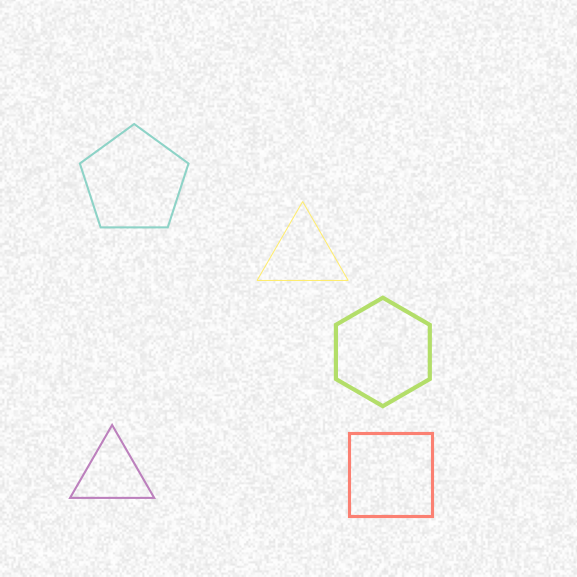[{"shape": "pentagon", "thickness": 1, "radius": 0.49, "center": [0.232, 0.685]}, {"shape": "square", "thickness": 1.5, "radius": 0.36, "center": [0.677, 0.178]}, {"shape": "hexagon", "thickness": 2, "radius": 0.47, "center": [0.663, 0.39]}, {"shape": "triangle", "thickness": 1, "radius": 0.42, "center": [0.194, 0.179]}, {"shape": "triangle", "thickness": 0.5, "radius": 0.46, "center": [0.524, 0.559]}]